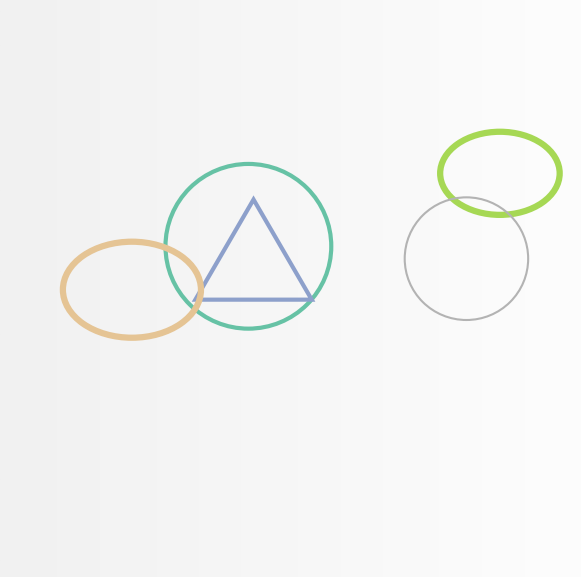[{"shape": "circle", "thickness": 2, "radius": 0.71, "center": [0.427, 0.573]}, {"shape": "triangle", "thickness": 2, "radius": 0.58, "center": [0.436, 0.538]}, {"shape": "oval", "thickness": 3, "radius": 0.51, "center": [0.86, 0.699]}, {"shape": "oval", "thickness": 3, "radius": 0.59, "center": [0.227, 0.497]}, {"shape": "circle", "thickness": 1, "radius": 0.53, "center": [0.802, 0.551]}]